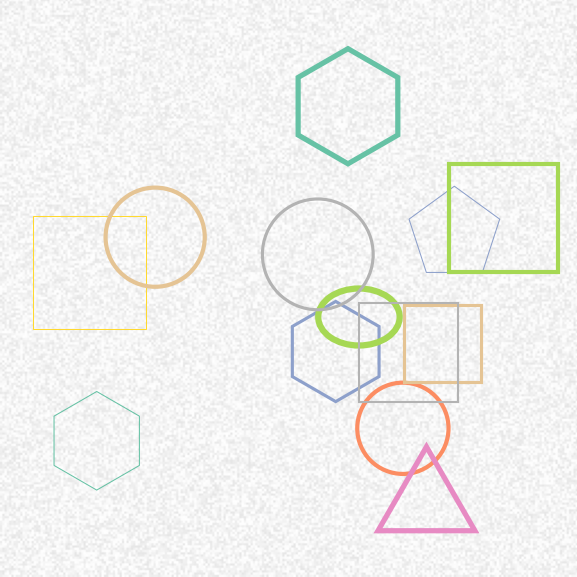[{"shape": "hexagon", "thickness": 2.5, "radius": 0.5, "center": [0.603, 0.815]}, {"shape": "hexagon", "thickness": 0.5, "radius": 0.43, "center": [0.167, 0.236]}, {"shape": "circle", "thickness": 2, "radius": 0.4, "center": [0.698, 0.257]}, {"shape": "hexagon", "thickness": 1.5, "radius": 0.43, "center": [0.581, 0.39]}, {"shape": "pentagon", "thickness": 0.5, "radius": 0.41, "center": [0.787, 0.594]}, {"shape": "triangle", "thickness": 2.5, "radius": 0.48, "center": [0.738, 0.129]}, {"shape": "square", "thickness": 2, "radius": 0.47, "center": [0.872, 0.622]}, {"shape": "oval", "thickness": 3, "radius": 0.35, "center": [0.622, 0.45]}, {"shape": "square", "thickness": 0.5, "radius": 0.49, "center": [0.155, 0.527]}, {"shape": "square", "thickness": 1.5, "radius": 0.34, "center": [0.766, 0.404]}, {"shape": "circle", "thickness": 2, "radius": 0.43, "center": [0.269, 0.588]}, {"shape": "square", "thickness": 1, "radius": 0.43, "center": [0.707, 0.389]}, {"shape": "circle", "thickness": 1.5, "radius": 0.48, "center": [0.55, 0.559]}]